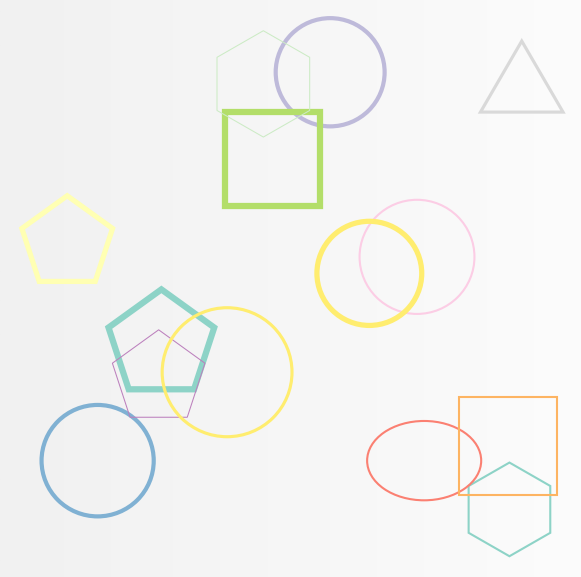[{"shape": "hexagon", "thickness": 1, "radius": 0.41, "center": [0.876, 0.117]}, {"shape": "pentagon", "thickness": 3, "radius": 0.48, "center": [0.278, 0.402]}, {"shape": "pentagon", "thickness": 2.5, "radius": 0.41, "center": [0.116, 0.578]}, {"shape": "circle", "thickness": 2, "radius": 0.47, "center": [0.568, 0.874]}, {"shape": "oval", "thickness": 1, "radius": 0.49, "center": [0.73, 0.201]}, {"shape": "circle", "thickness": 2, "radius": 0.48, "center": [0.168, 0.201]}, {"shape": "square", "thickness": 1, "radius": 0.42, "center": [0.874, 0.227]}, {"shape": "square", "thickness": 3, "radius": 0.41, "center": [0.468, 0.724]}, {"shape": "circle", "thickness": 1, "radius": 0.49, "center": [0.717, 0.554]}, {"shape": "triangle", "thickness": 1.5, "radius": 0.41, "center": [0.898, 0.846]}, {"shape": "pentagon", "thickness": 0.5, "radius": 0.42, "center": [0.273, 0.344]}, {"shape": "hexagon", "thickness": 0.5, "radius": 0.46, "center": [0.453, 0.854]}, {"shape": "circle", "thickness": 1.5, "radius": 0.56, "center": [0.391, 0.355]}, {"shape": "circle", "thickness": 2.5, "radius": 0.45, "center": [0.635, 0.526]}]